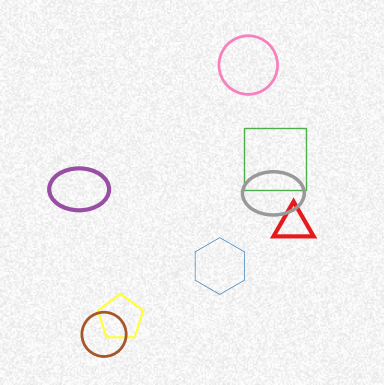[{"shape": "triangle", "thickness": 3, "radius": 0.3, "center": [0.763, 0.416]}, {"shape": "hexagon", "thickness": 0.5, "radius": 0.37, "center": [0.571, 0.309]}, {"shape": "square", "thickness": 1, "radius": 0.4, "center": [0.715, 0.586]}, {"shape": "oval", "thickness": 3, "radius": 0.39, "center": [0.206, 0.508]}, {"shape": "pentagon", "thickness": 1.5, "radius": 0.31, "center": [0.313, 0.174]}, {"shape": "circle", "thickness": 2, "radius": 0.29, "center": [0.27, 0.132]}, {"shape": "circle", "thickness": 2, "radius": 0.38, "center": [0.645, 0.831]}, {"shape": "oval", "thickness": 2.5, "radius": 0.4, "center": [0.71, 0.498]}]